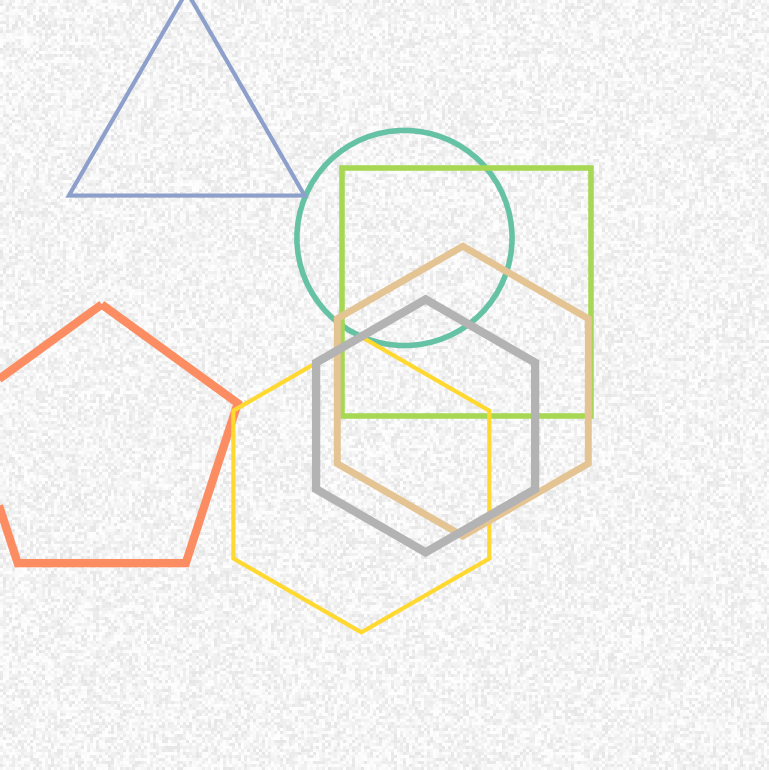[{"shape": "circle", "thickness": 2, "radius": 0.7, "center": [0.525, 0.691]}, {"shape": "pentagon", "thickness": 3, "radius": 0.93, "center": [0.132, 0.419]}, {"shape": "triangle", "thickness": 1.5, "radius": 0.88, "center": [0.243, 0.834]}, {"shape": "square", "thickness": 2, "radius": 0.81, "center": [0.606, 0.621]}, {"shape": "hexagon", "thickness": 1.5, "radius": 0.96, "center": [0.469, 0.371]}, {"shape": "hexagon", "thickness": 2.5, "radius": 0.94, "center": [0.601, 0.492]}, {"shape": "hexagon", "thickness": 3, "radius": 0.82, "center": [0.553, 0.447]}]